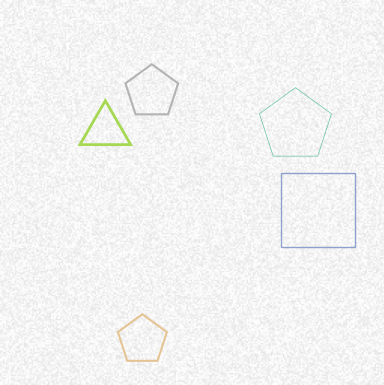[{"shape": "pentagon", "thickness": 0.5, "radius": 0.49, "center": [0.767, 0.674]}, {"shape": "square", "thickness": 1, "radius": 0.48, "center": [0.826, 0.454]}, {"shape": "triangle", "thickness": 2, "radius": 0.38, "center": [0.274, 0.662]}, {"shape": "pentagon", "thickness": 1.5, "radius": 0.33, "center": [0.37, 0.117]}, {"shape": "pentagon", "thickness": 1.5, "radius": 0.36, "center": [0.394, 0.761]}]